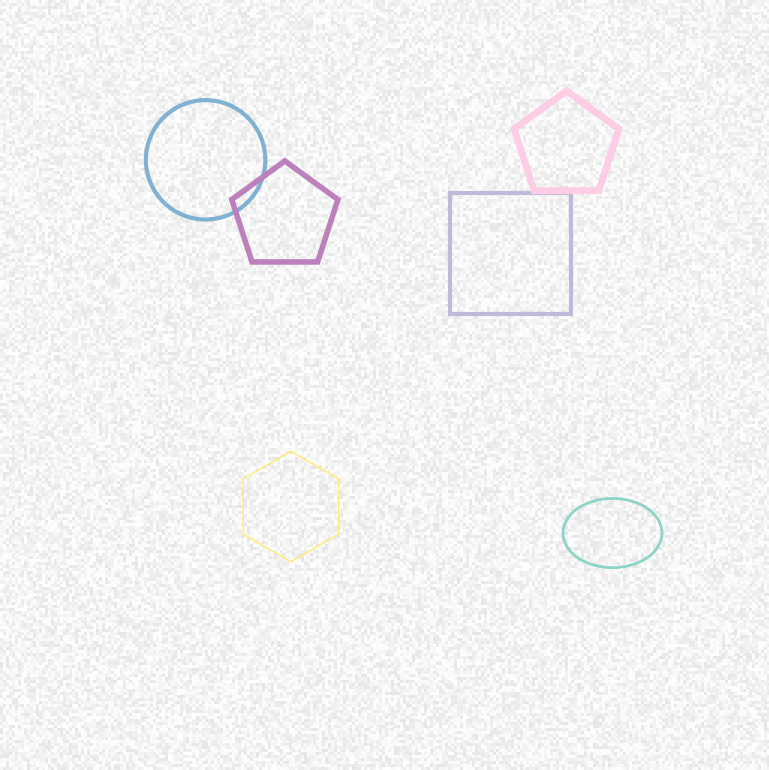[{"shape": "oval", "thickness": 1, "radius": 0.32, "center": [0.795, 0.308]}, {"shape": "square", "thickness": 1.5, "radius": 0.39, "center": [0.663, 0.671]}, {"shape": "circle", "thickness": 1.5, "radius": 0.39, "center": [0.267, 0.792]}, {"shape": "pentagon", "thickness": 2.5, "radius": 0.36, "center": [0.736, 0.81]}, {"shape": "pentagon", "thickness": 2, "radius": 0.36, "center": [0.37, 0.718]}, {"shape": "hexagon", "thickness": 0.5, "radius": 0.36, "center": [0.378, 0.342]}]